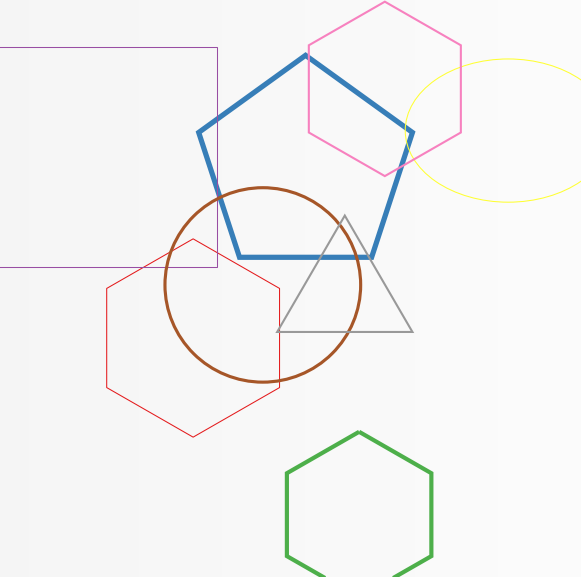[{"shape": "hexagon", "thickness": 0.5, "radius": 0.86, "center": [0.332, 0.414]}, {"shape": "pentagon", "thickness": 2.5, "radius": 0.97, "center": [0.526, 0.71]}, {"shape": "hexagon", "thickness": 2, "radius": 0.72, "center": [0.618, 0.108]}, {"shape": "square", "thickness": 0.5, "radius": 0.95, "center": [0.183, 0.728]}, {"shape": "oval", "thickness": 0.5, "radius": 0.89, "center": [0.874, 0.773]}, {"shape": "circle", "thickness": 1.5, "radius": 0.84, "center": [0.452, 0.506]}, {"shape": "hexagon", "thickness": 1, "radius": 0.76, "center": [0.662, 0.845]}, {"shape": "triangle", "thickness": 1, "radius": 0.67, "center": [0.593, 0.491]}]